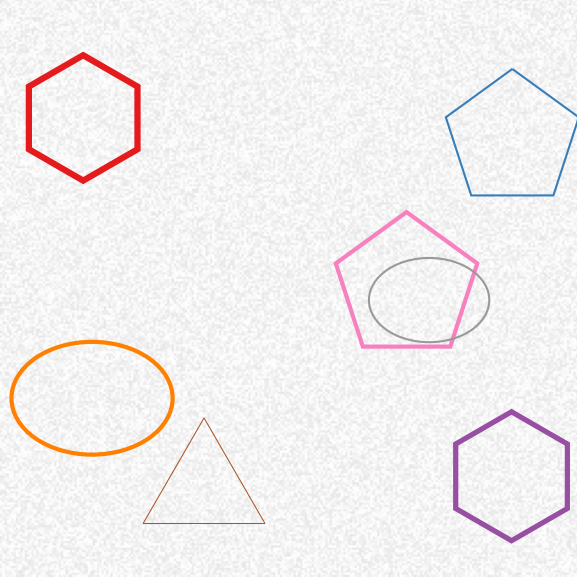[{"shape": "hexagon", "thickness": 3, "radius": 0.54, "center": [0.144, 0.795]}, {"shape": "pentagon", "thickness": 1, "radius": 0.61, "center": [0.887, 0.759]}, {"shape": "hexagon", "thickness": 2.5, "radius": 0.56, "center": [0.886, 0.174]}, {"shape": "oval", "thickness": 2, "radius": 0.7, "center": [0.159, 0.31]}, {"shape": "triangle", "thickness": 0.5, "radius": 0.61, "center": [0.353, 0.154]}, {"shape": "pentagon", "thickness": 2, "radius": 0.64, "center": [0.704, 0.503]}, {"shape": "oval", "thickness": 1, "radius": 0.52, "center": [0.743, 0.48]}]